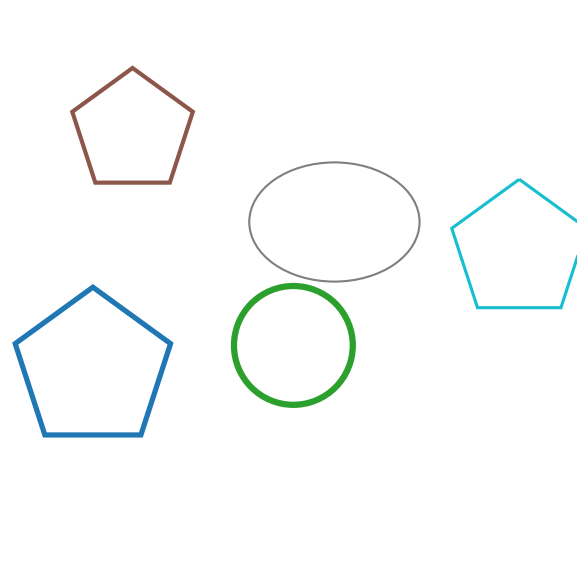[{"shape": "pentagon", "thickness": 2.5, "radius": 0.71, "center": [0.161, 0.36]}, {"shape": "circle", "thickness": 3, "radius": 0.51, "center": [0.508, 0.401]}, {"shape": "pentagon", "thickness": 2, "radius": 0.55, "center": [0.23, 0.772]}, {"shape": "oval", "thickness": 1, "radius": 0.74, "center": [0.579, 0.615]}, {"shape": "pentagon", "thickness": 1.5, "radius": 0.61, "center": [0.899, 0.566]}]